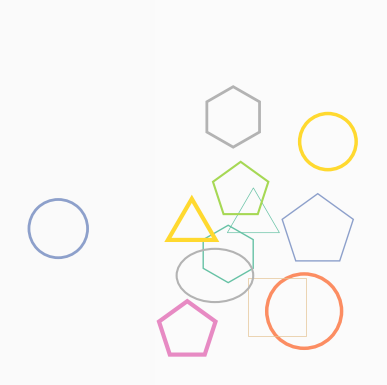[{"shape": "hexagon", "thickness": 1, "radius": 0.37, "center": [0.589, 0.34]}, {"shape": "triangle", "thickness": 0.5, "radius": 0.39, "center": [0.654, 0.434]}, {"shape": "circle", "thickness": 2.5, "radius": 0.48, "center": [0.785, 0.192]}, {"shape": "circle", "thickness": 2, "radius": 0.38, "center": [0.15, 0.406]}, {"shape": "pentagon", "thickness": 1, "radius": 0.48, "center": [0.82, 0.4]}, {"shape": "pentagon", "thickness": 3, "radius": 0.38, "center": [0.483, 0.141]}, {"shape": "pentagon", "thickness": 1.5, "radius": 0.38, "center": [0.621, 0.505]}, {"shape": "triangle", "thickness": 3, "radius": 0.36, "center": [0.495, 0.412]}, {"shape": "circle", "thickness": 2.5, "radius": 0.36, "center": [0.846, 0.632]}, {"shape": "square", "thickness": 0.5, "radius": 0.38, "center": [0.715, 0.203]}, {"shape": "hexagon", "thickness": 2, "radius": 0.39, "center": [0.602, 0.696]}, {"shape": "oval", "thickness": 1.5, "radius": 0.49, "center": [0.555, 0.285]}]